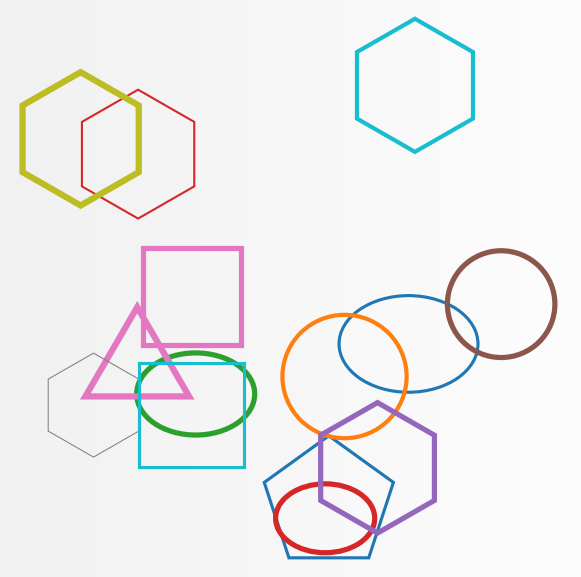[{"shape": "oval", "thickness": 1.5, "radius": 0.6, "center": [0.703, 0.404]}, {"shape": "pentagon", "thickness": 1.5, "radius": 0.58, "center": [0.566, 0.128]}, {"shape": "circle", "thickness": 2, "radius": 0.53, "center": [0.593, 0.347]}, {"shape": "oval", "thickness": 2.5, "radius": 0.51, "center": [0.337, 0.317]}, {"shape": "oval", "thickness": 2.5, "radius": 0.43, "center": [0.559, 0.102]}, {"shape": "hexagon", "thickness": 1, "radius": 0.56, "center": [0.238, 0.732]}, {"shape": "hexagon", "thickness": 2.5, "radius": 0.56, "center": [0.65, 0.189]}, {"shape": "circle", "thickness": 2.5, "radius": 0.46, "center": [0.862, 0.472]}, {"shape": "square", "thickness": 2.5, "radius": 0.42, "center": [0.331, 0.485]}, {"shape": "triangle", "thickness": 3, "radius": 0.52, "center": [0.236, 0.364]}, {"shape": "hexagon", "thickness": 0.5, "radius": 0.45, "center": [0.161, 0.298]}, {"shape": "hexagon", "thickness": 3, "radius": 0.58, "center": [0.139, 0.759]}, {"shape": "hexagon", "thickness": 2, "radius": 0.58, "center": [0.714, 0.851]}, {"shape": "square", "thickness": 1.5, "radius": 0.45, "center": [0.329, 0.281]}]